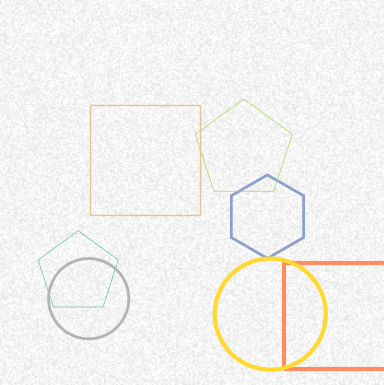[{"shape": "pentagon", "thickness": 0.5, "radius": 0.55, "center": [0.203, 0.291]}, {"shape": "square", "thickness": 3, "radius": 0.69, "center": [0.876, 0.179]}, {"shape": "hexagon", "thickness": 2, "radius": 0.54, "center": [0.695, 0.437]}, {"shape": "pentagon", "thickness": 0.5, "radius": 0.66, "center": [0.633, 0.61]}, {"shape": "circle", "thickness": 3, "radius": 0.72, "center": [0.702, 0.184]}, {"shape": "square", "thickness": 1, "radius": 0.71, "center": [0.377, 0.584]}, {"shape": "circle", "thickness": 2, "radius": 0.52, "center": [0.23, 0.224]}]